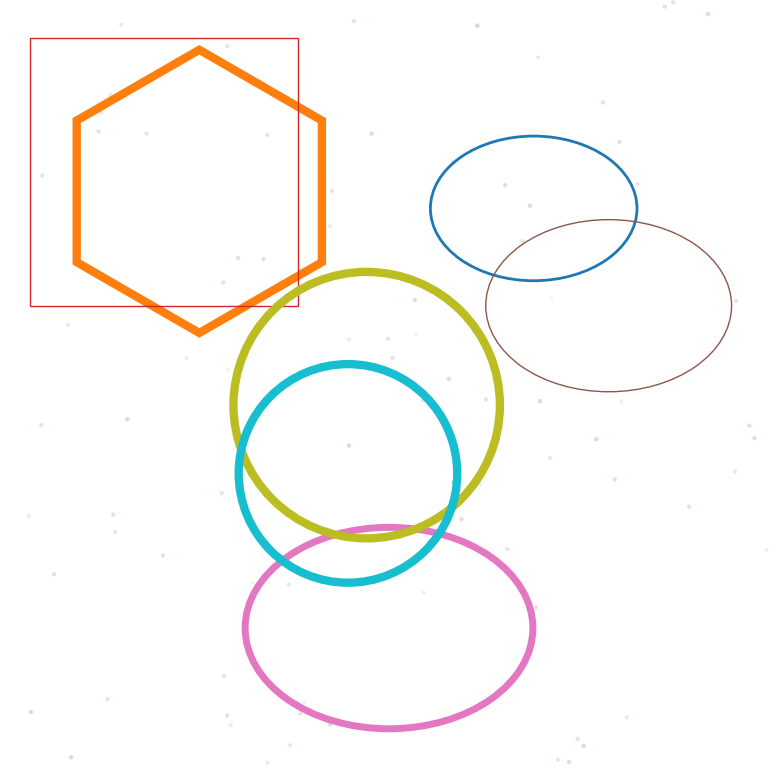[{"shape": "oval", "thickness": 1, "radius": 0.67, "center": [0.693, 0.729]}, {"shape": "hexagon", "thickness": 3, "radius": 0.92, "center": [0.259, 0.751]}, {"shape": "square", "thickness": 0.5, "radius": 0.87, "center": [0.213, 0.777]}, {"shape": "oval", "thickness": 0.5, "radius": 0.8, "center": [0.79, 0.603]}, {"shape": "oval", "thickness": 2.5, "radius": 0.93, "center": [0.505, 0.184]}, {"shape": "circle", "thickness": 3, "radius": 0.87, "center": [0.476, 0.474]}, {"shape": "circle", "thickness": 3, "radius": 0.71, "center": [0.452, 0.385]}]